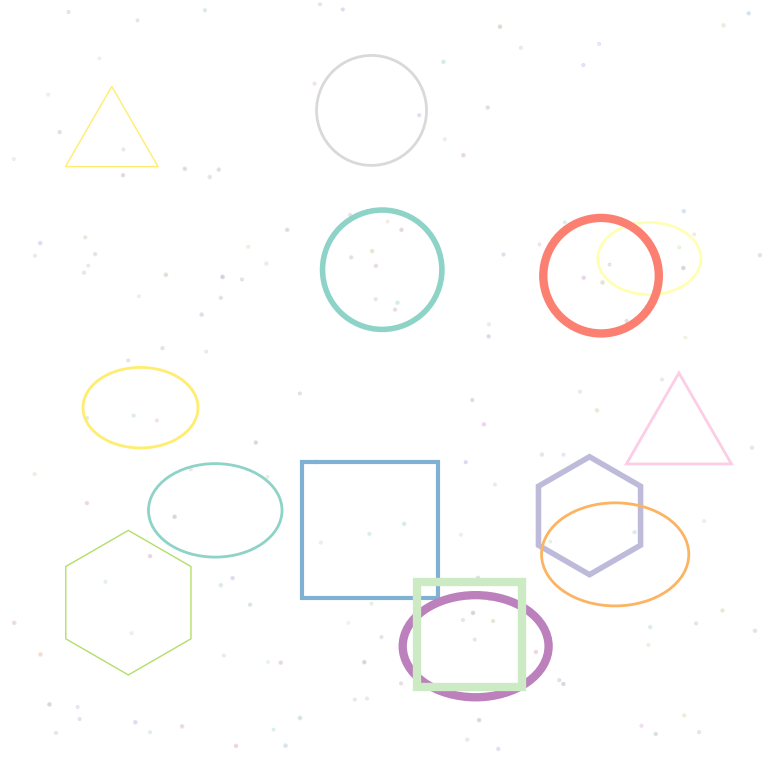[{"shape": "circle", "thickness": 2, "radius": 0.39, "center": [0.496, 0.65]}, {"shape": "oval", "thickness": 1, "radius": 0.43, "center": [0.28, 0.337]}, {"shape": "oval", "thickness": 1, "radius": 0.34, "center": [0.843, 0.664]}, {"shape": "hexagon", "thickness": 2, "radius": 0.38, "center": [0.766, 0.33]}, {"shape": "circle", "thickness": 3, "radius": 0.38, "center": [0.781, 0.642]}, {"shape": "square", "thickness": 1.5, "radius": 0.44, "center": [0.48, 0.312]}, {"shape": "oval", "thickness": 1, "radius": 0.48, "center": [0.799, 0.28]}, {"shape": "hexagon", "thickness": 0.5, "radius": 0.47, "center": [0.167, 0.217]}, {"shape": "triangle", "thickness": 1, "radius": 0.39, "center": [0.882, 0.437]}, {"shape": "circle", "thickness": 1, "radius": 0.36, "center": [0.483, 0.857]}, {"shape": "oval", "thickness": 3, "radius": 0.47, "center": [0.618, 0.161]}, {"shape": "square", "thickness": 3, "radius": 0.34, "center": [0.61, 0.176]}, {"shape": "triangle", "thickness": 0.5, "radius": 0.35, "center": [0.145, 0.818]}, {"shape": "oval", "thickness": 1, "radius": 0.37, "center": [0.182, 0.471]}]